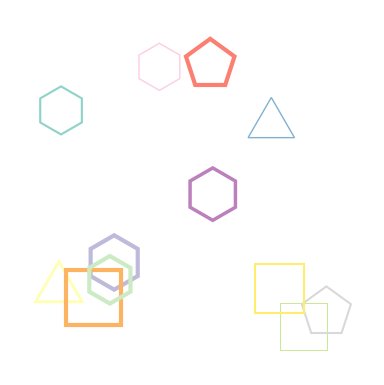[{"shape": "hexagon", "thickness": 1.5, "radius": 0.31, "center": [0.159, 0.713]}, {"shape": "triangle", "thickness": 2, "radius": 0.35, "center": [0.153, 0.251]}, {"shape": "hexagon", "thickness": 3, "radius": 0.35, "center": [0.297, 0.318]}, {"shape": "pentagon", "thickness": 3, "radius": 0.33, "center": [0.546, 0.833]}, {"shape": "triangle", "thickness": 1, "radius": 0.35, "center": [0.705, 0.677]}, {"shape": "square", "thickness": 3, "radius": 0.36, "center": [0.243, 0.228]}, {"shape": "square", "thickness": 0.5, "radius": 0.3, "center": [0.788, 0.153]}, {"shape": "hexagon", "thickness": 1, "radius": 0.31, "center": [0.414, 0.826]}, {"shape": "pentagon", "thickness": 1.5, "radius": 0.33, "center": [0.848, 0.189]}, {"shape": "hexagon", "thickness": 2.5, "radius": 0.34, "center": [0.553, 0.496]}, {"shape": "hexagon", "thickness": 3, "radius": 0.31, "center": [0.285, 0.273]}, {"shape": "square", "thickness": 1.5, "radius": 0.32, "center": [0.725, 0.25]}]